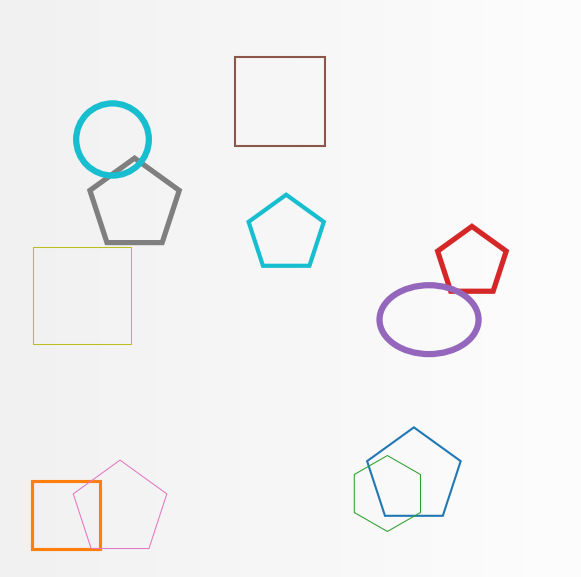[{"shape": "pentagon", "thickness": 1, "radius": 0.42, "center": [0.712, 0.174]}, {"shape": "square", "thickness": 1.5, "radius": 0.29, "center": [0.114, 0.107]}, {"shape": "hexagon", "thickness": 0.5, "radius": 0.33, "center": [0.666, 0.145]}, {"shape": "pentagon", "thickness": 2.5, "radius": 0.31, "center": [0.812, 0.545]}, {"shape": "oval", "thickness": 3, "radius": 0.43, "center": [0.738, 0.446]}, {"shape": "square", "thickness": 1, "radius": 0.39, "center": [0.482, 0.823]}, {"shape": "pentagon", "thickness": 0.5, "radius": 0.42, "center": [0.207, 0.118]}, {"shape": "pentagon", "thickness": 2.5, "radius": 0.4, "center": [0.232, 0.644]}, {"shape": "square", "thickness": 0.5, "radius": 0.42, "center": [0.141, 0.487]}, {"shape": "pentagon", "thickness": 2, "radius": 0.34, "center": [0.492, 0.594]}, {"shape": "circle", "thickness": 3, "radius": 0.31, "center": [0.194, 0.758]}]